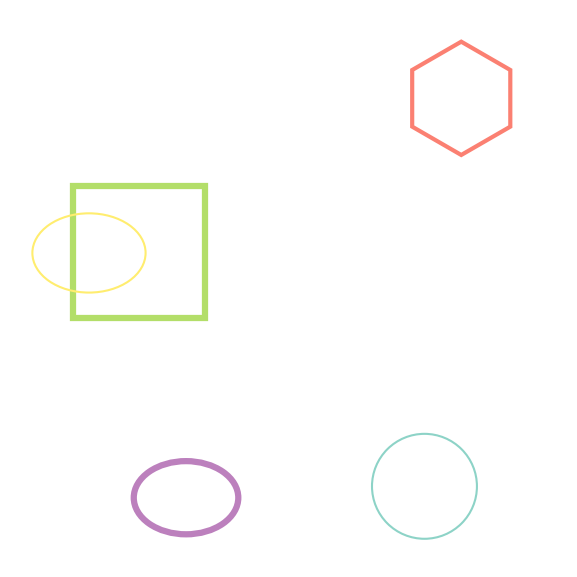[{"shape": "circle", "thickness": 1, "radius": 0.45, "center": [0.735, 0.157]}, {"shape": "hexagon", "thickness": 2, "radius": 0.49, "center": [0.799, 0.829]}, {"shape": "square", "thickness": 3, "radius": 0.57, "center": [0.241, 0.563]}, {"shape": "oval", "thickness": 3, "radius": 0.45, "center": [0.322, 0.137]}, {"shape": "oval", "thickness": 1, "radius": 0.49, "center": [0.154, 0.561]}]